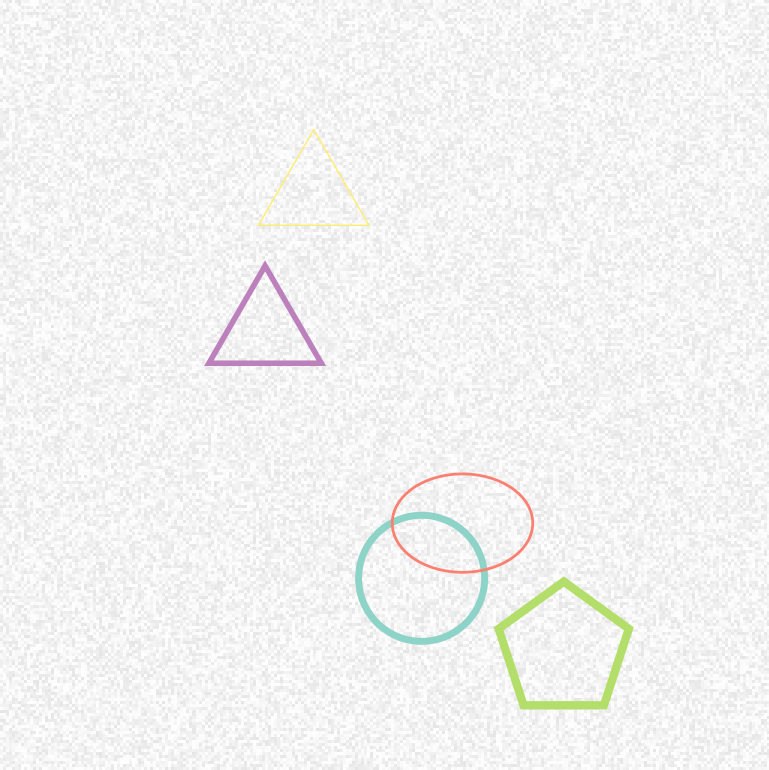[{"shape": "circle", "thickness": 2.5, "radius": 0.41, "center": [0.548, 0.249]}, {"shape": "oval", "thickness": 1, "radius": 0.46, "center": [0.601, 0.321]}, {"shape": "pentagon", "thickness": 3, "radius": 0.44, "center": [0.732, 0.156]}, {"shape": "triangle", "thickness": 2, "radius": 0.42, "center": [0.344, 0.57]}, {"shape": "triangle", "thickness": 0.5, "radius": 0.41, "center": [0.407, 0.749]}]